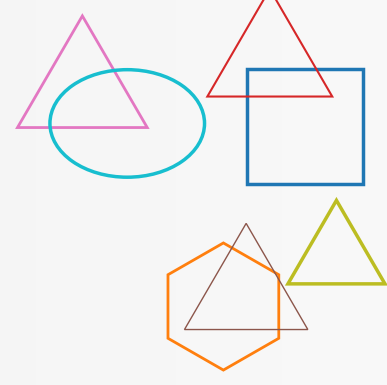[{"shape": "square", "thickness": 2.5, "radius": 0.75, "center": [0.787, 0.672]}, {"shape": "hexagon", "thickness": 2, "radius": 0.83, "center": [0.576, 0.204]}, {"shape": "triangle", "thickness": 1.5, "radius": 0.93, "center": [0.696, 0.842]}, {"shape": "triangle", "thickness": 1, "radius": 0.92, "center": [0.635, 0.236]}, {"shape": "triangle", "thickness": 2, "radius": 0.97, "center": [0.213, 0.765]}, {"shape": "triangle", "thickness": 2.5, "radius": 0.72, "center": [0.868, 0.335]}, {"shape": "oval", "thickness": 2.5, "radius": 1.0, "center": [0.328, 0.679]}]